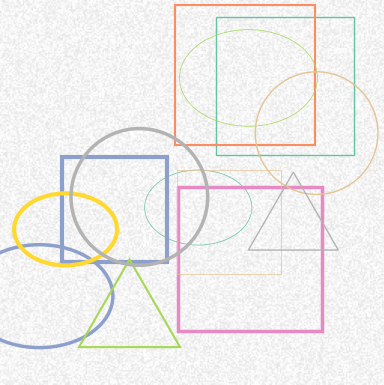[{"shape": "square", "thickness": 1, "radius": 0.9, "center": [0.741, 0.776]}, {"shape": "oval", "thickness": 0.5, "radius": 0.7, "center": [0.515, 0.461]}, {"shape": "square", "thickness": 1.5, "radius": 0.91, "center": [0.637, 0.805]}, {"shape": "square", "thickness": 3, "radius": 0.68, "center": [0.298, 0.456]}, {"shape": "oval", "thickness": 2.5, "radius": 0.95, "center": [0.102, 0.231]}, {"shape": "square", "thickness": 2.5, "radius": 0.93, "center": [0.65, 0.327]}, {"shape": "oval", "thickness": 0.5, "radius": 0.9, "center": [0.645, 0.798]}, {"shape": "triangle", "thickness": 1.5, "radius": 0.76, "center": [0.336, 0.174]}, {"shape": "oval", "thickness": 3, "radius": 0.67, "center": [0.17, 0.404]}, {"shape": "square", "thickness": 0.5, "radius": 0.68, "center": [0.595, 0.423]}, {"shape": "circle", "thickness": 1, "radius": 0.8, "center": [0.822, 0.654]}, {"shape": "triangle", "thickness": 1, "radius": 0.67, "center": [0.762, 0.418]}, {"shape": "circle", "thickness": 2.5, "radius": 0.89, "center": [0.362, 0.489]}]